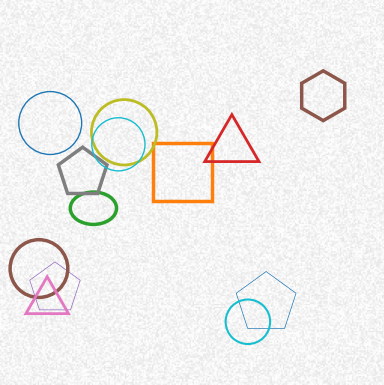[{"shape": "pentagon", "thickness": 0.5, "radius": 0.41, "center": [0.691, 0.213]}, {"shape": "circle", "thickness": 1, "radius": 0.41, "center": [0.13, 0.68]}, {"shape": "square", "thickness": 2.5, "radius": 0.38, "center": [0.474, 0.553]}, {"shape": "oval", "thickness": 2.5, "radius": 0.3, "center": [0.243, 0.459]}, {"shape": "triangle", "thickness": 2, "radius": 0.41, "center": [0.602, 0.621]}, {"shape": "pentagon", "thickness": 0.5, "radius": 0.34, "center": [0.143, 0.251]}, {"shape": "hexagon", "thickness": 2.5, "radius": 0.32, "center": [0.84, 0.751]}, {"shape": "circle", "thickness": 2.5, "radius": 0.37, "center": [0.101, 0.302]}, {"shape": "triangle", "thickness": 2, "radius": 0.32, "center": [0.123, 0.217]}, {"shape": "pentagon", "thickness": 2.5, "radius": 0.33, "center": [0.215, 0.551]}, {"shape": "circle", "thickness": 2, "radius": 0.42, "center": [0.323, 0.656]}, {"shape": "circle", "thickness": 1.5, "radius": 0.29, "center": [0.644, 0.164]}, {"shape": "circle", "thickness": 1, "radius": 0.35, "center": [0.308, 0.625]}]